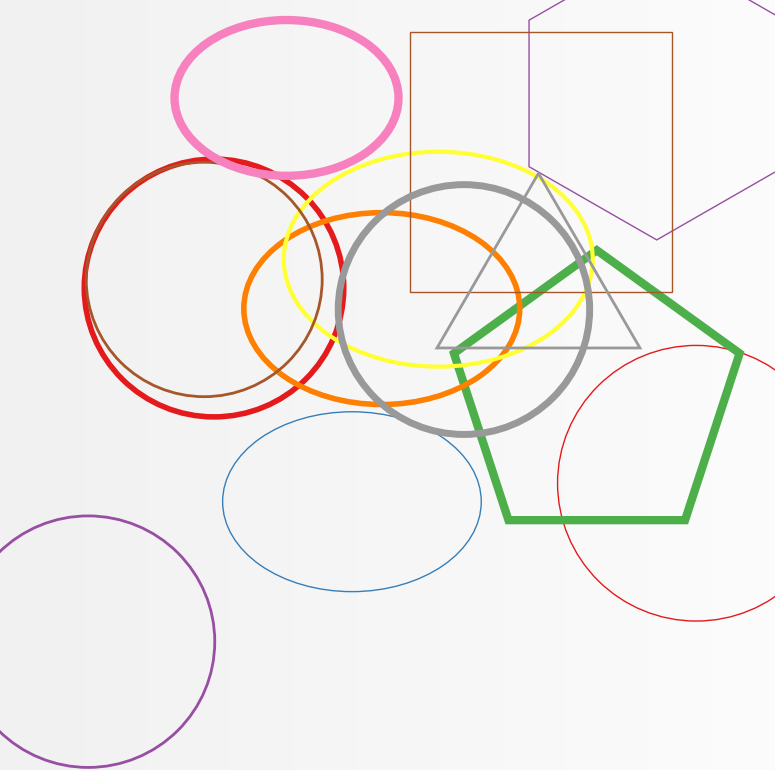[{"shape": "circle", "thickness": 2, "radius": 0.84, "center": [0.276, 0.626]}, {"shape": "circle", "thickness": 0.5, "radius": 0.89, "center": [0.898, 0.372]}, {"shape": "oval", "thickness": 0.5, "radius": 0.83, "center": [0.454, 0.348]}, {"shape": "pentagon", "thickness": 3, "radius": 0.97, "center": [0.77, 0.481]}, {"shape": "hexagon", "thickness": 0.5, "radius": 0.95, "center": [0.847, 0.879]}, {"shape": "circle", "thickness": 1, "radius": 0.82, "center": [0.114, 0.167]}, {"shape": "oval", "thickness": 2, "radius": 0.89, "center": [0.493, 0.599]}, {"shape": "oval", "thickness": 1.5, "radius": 1.0, "center": [0.565, 0.663]}, {"shape": "circle", "thickness": 1, "radius": 0.76, "center": [0.263, 0.637]}, {"shape": "square", "thickness": 0.5, "radius": 0.85, "center": [0.698, 0.789]}, {"shape": "oval", "thickness": 3, "radius": 0.72, "center": [0.37, 0.873]}, {"shape": "circle", "thickness": 2.5, "radius": 0.81, "center": [0.599, 0.598]}, {"shape": "triangle", "thickness": 1, "radius": 0.76, "center": [0.695, 0.624]}]